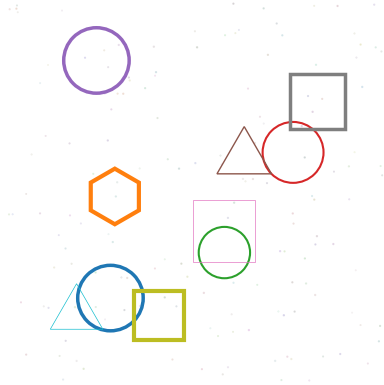[{"shape": "circle", "thickness": 2.5, "radius": 0.43, "center": [0.287, 0.226]}, {"shape": "hexagon", "thickness": 3, "radius": 0.36, "center": [0.298, 0.49]}, {"shape": "circle", "thickness": 1.5, "radius": 0.33, "center": [0.583, 0.344]}, {"shape": "circle", "thickness": 1.5, "radius": 0.4, "center": [0.761, 0.604]}, {"shape": "circle", "thickness": 2.5, "radius": 0.43, "center": [0.251, 0.843]}, {"shape": "triangle", "thickness": 1, "radius": 0.41, "center": [0.634, 0.589]}, {"shape": "square", "thickness": 0.5, "radius": 0.4, "center": [0.581, 0.4]}, {"shape": "square", "thickness": 2.5, "radius": 0.36, "center": [0.824, 0.737]}, {"shape": "square", "thickness": 3, "radius": 0.32, "center": [0.413, 0.181]}, {"shape": "triangle", "thickness": 0.5, "radius": 0.39, "center": [0.199, 0.184]}]